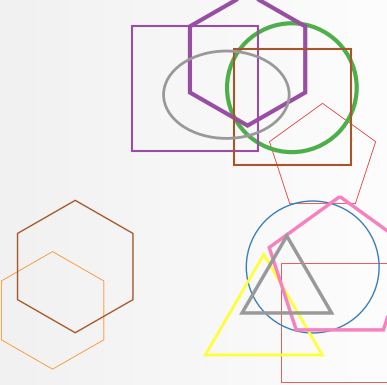[{"shape": "pentagon", "thickness": 0.5, "radius": 0.72, "center": [0.832, 0.588]}, {"shape": "square", "thickness": 0.5, "radius": 0.78, "center": [0.881, 0.163]}, {"shape": "circle", "thickness": 1, "radius": 0.86, "center": [0.807, 0.306]}, {"shape": "circle", "thickness": 3, "radius": 0.84, "center": [0.753, 0.772]}, {"shape": "square", "thickness": 1.5, "radius": 0.81, "center": [0.503, 0.771]}, {"shape": "hexagon", "thickness": 3, "radius": 0.86, "center": [0.639, 0.846]}, {"shape": "hexagon", "thickness": 0.5, "radius": 0.76, "center": [0.136, 0.194]}, {"shape": "triangle", "thickness": 2, "radius": 0.87, "center": [0.681, 0.165]}, {"shape": "square", "thickness": 1.5, "radius": 0.76, "center": [0.754, 0.722]}, {"shape": "hexagon", "thickness": 1, "radius": 0.86, "center": [0.194, 0.308]}, {"shape": "pentagon", "thickness": 2.5, "radius": 0.96, "center": [0.877, 0.298]}, {"shape": "triangle", "thickness": 2.5, "radius": 0.67, "center": [0.74, 0.254]}, {"shape": "oval", "thickness": 2, "radius": 0.81, "center": [0.584, 0.754]}]